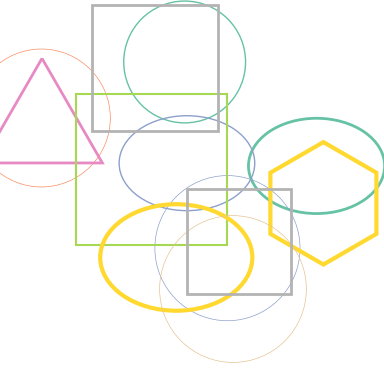[{"shape": "circle", "thickness": 1, "radius": 0.79, "center": [0.48, 0.839]}, {"shape": "oval", "thickness": 2, "radius": 0.88, "center": [0.822, 0.569]}, {"shape": "circle", "thickness": 0.5, "radius": 0.9, "center": [0.107, 0.694]}, {"shape": "circle", "thickness": 0.5, "radius": 0.94, "center": [0.591, 0.355]}, {"shape": "oval", "thickness": 1, "radius": 0.88, "center": [0.486, 0.576]}, {"shape": "triangle", "thickness": 2, "radius": 0.91, "center": [0.109, 0.667]}, {"shape": "square", "thickness": 1.5, "radius": 0.98, "center": [0.394, 0.56]}, {"shape": "oval", "thickness": 3, "radius": 0.99, "center": [0.458, 0.331]}, {"shape": "hexagon", "thickness": 3, "radius": 0.79, "center": [0.84, 0.472]}, {"shape": "circle", "thickness": 0.5, "radius": 0.95, "center": [0.605, 0.249]}, {"shape": "square", "thickness": 2, "radius": 0.82, "center": [0.402, 0.824]}, {"shape": "square", "thickness": 2, "radius": 0.68, "center": [0.621, 0.373]}]